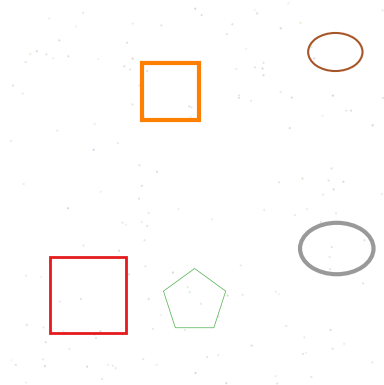[{"shape": "square", "thickness": 2, "radius": 0.49, "center": [0.229, 0.234]}, {"shape": "pentagon", "thickness": 0.5, "radius": 0.43, "center": [0.505, 0.217]}, {"shape": "square", "thickness": 3, "radius": 0.37, "center": [0.442, 0.763]}, {"shape": "oval", "thickness": 1.5, "radius": 0.35, "center": [0.871, 0.865]}, {"shape": "oval", "thickness": 3, "radius": 0.48, "center": [0.875, 0.355]}]